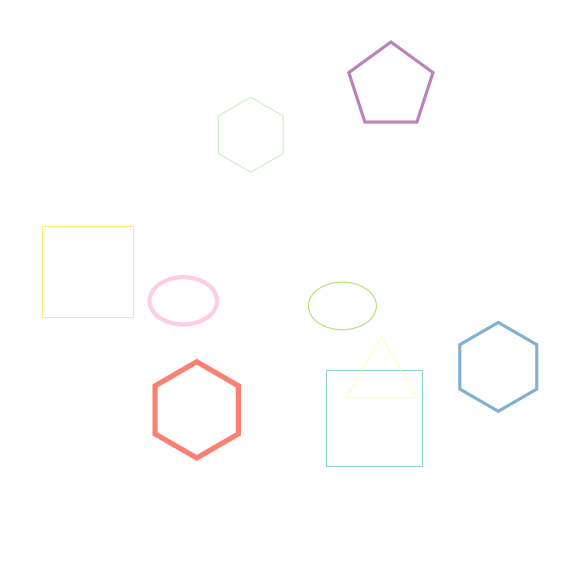[{"shape": "square", "thickness": 0.5, "radius": 0.41, "center": [0.648, 0.275]}, {"shape": "triangle", "thickness": 0.5, "radius": 0.35, "center": [0.661, 0.346]}, {"shape": "hexagon", "thickness": 2.5, "radius": 0.42, "center": [0.341, 0.289]}, {"shape": "hexagon", "thickness": 1.5, "radius": 0.38, "center": [0.863, 0.364]}, {"shape": "oval", "thickness": 0.5, "radius": 0.29, "center": [0.593, 0.469]}, {"shape": "oval", "thickness": 2, "radius": 0.29, "center": [0.317, 0.478]}, {"shape": "pentagon", "thickness": 1.5, "radius": 0.38, "center": [0.677, 0.85]}, {"shape": "hexagon", "thickness": 0.5, "radius": 0.32, "center": [0.434, 0.766]}, {"shape": "square", "thickness": 0.5, "radius": 0.39, "center": [0.151, 0.529]}]